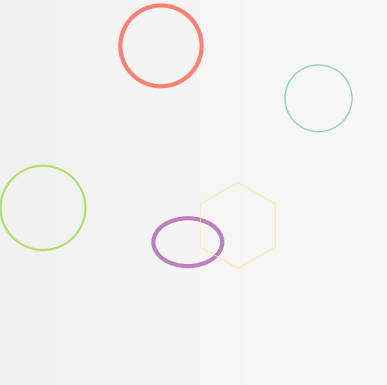[{"shape": "circle", "thickness": 1, "radius": 0.43, "center": [0.822, 0.745]}, {"shape": "circle", "thickness": 3, "radius": 0.52, "center": [0.415, 0.881]}, {"shape": "circle", "thickness": 1.5, "radius": 0.55, "center": [0.111, 0.46]}, {"shape": "oval", "thickness": 3, "radius": 0.44, "center": [0.485, 0.371]}, {"shape": "hexagon", "thickness": 0.5, "radius": 0.56, "center": [0.614, 0.414]}]